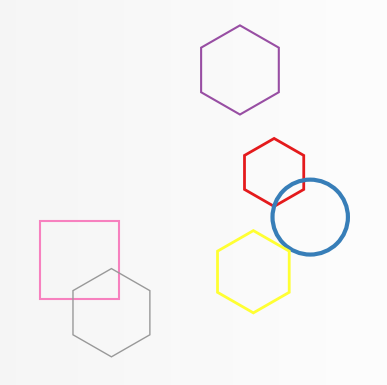[{"shape": "hexagon", "thickness": 2, "radius": 0.44, "center": [0.707, 0.552]}, {"shape": "circle", "thickness": 3, "radius": 0.49, "center": [0.801, 0.436]}, {"shape": "hexagon", "thickness": 1.5, "radius": 0.58, "center": [0.619, 0.818]}, {"shape": "hexagon", "thickness": 2, "radius": 0.53, "center": [0.654, 0.294]}, {"shape": "square", "thickness": 1.5, "radius": 0.51, "center": [0.206, 0.326]}, {"shape": "hexagon", "thickness": 1, "radius": 0.57, "center": [0.288, 0.188]}]